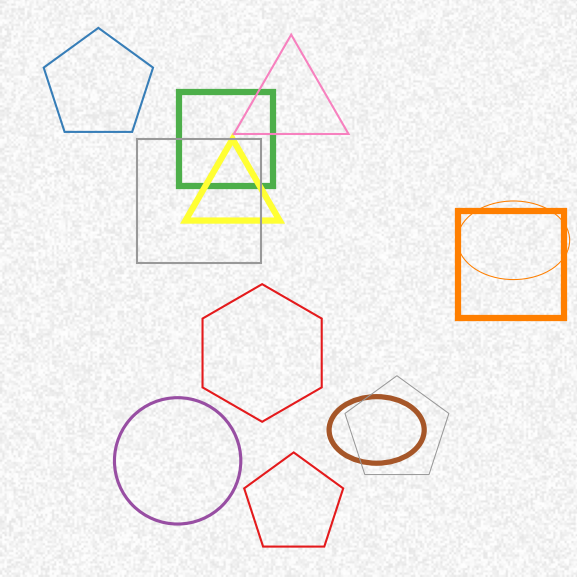[{"shape": "hexagon", "thickness": 1, "radius": 0.6, "center": [0.454, 0.388]}, {"shape": "pentagon", "thickness": 1, "radius": 0.45, "center": [0.509, 0.126]}, {"shape": "pentagon", "thickness": 1, "radius": 0.5, "center": [0.17, 0.851]}, {"shape": "square", "thickness": 3, "radius": 0.41, "center": [0.392, 0.759]}, {"shape": "circle", "thickness": 1.5, "radius": 0.55, "center": [0.308, 0.201]}, {"shape": "oval", "thickness": 0.5, "radius": 0.49, "center": [0.889, 0.583]}, {"shape": "square", "thickness": 3, "radius": 0.46, "center": [0.885, 0.542]}, {"shape": "triangle", "thickness": 3, "radius": 0.47, "center": [0.403, 0.664]}, {"shape": "oval", "thickness": 2.5, "radius": 0.41, "center": [0.652, 0.255]}, {"shape": "triangle", "thickness": 1, "radius": 0.57, "center": [0.504, 0.824]}, {"shape": "square", "thickness": 1, "radius": 0.54, "center": [0.344, 0.651]}, {"shape": "pentagon", "thickness": 0.5, "radius": 0.47, "center": [0.687, 0.254]}]